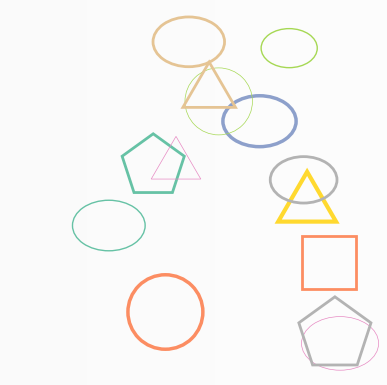[{"shape": "oval", "thickness": 1, "radius": 0.47, "center": [0.281, 0.414]}, {"shape": "pentagon", "thickness": 2, "radius": 0.42, "center": [0.395, 0.568]}, {"shape": "circle", "thickness": 2.5, "radius": 0.48, "center": [0.427, 0.19]}, {"shape": "square", "thickness": 2, "radius": 0.35, "center": [0.848, 0.318]}, {"shape": "oval", "thickness": 2.5, "radius": 0.47, "center": [0.67, 0.685]}, {"shape": "triangle", "thickness": 0.5, "radius": 0.37, "center": [0.454, 0.572]}, {"shape": "oval", "thickness": 0.5, "radius": 0.5, "center": [0.878, 0.108]}, {"shape": "circle", "thickness": 0.5, "radius": 0.44, "center": [0.564, 0.737]}, {"shape": "oval", "thickness": 1, "radius": 0.36, "center": [0.746, 0.875]}, {"shape": "triangle", "thickness": 3, "radius": 0.43, "center": [0.793, 0.467]}, {"shape": "oval", "thickness": 2, "radius": 0.46, "center": [0.487, 0.891]}, {"shape": "triangle", "thickness": 2, "radius": 0.39, "center": [0.54, 0.76]}, {"shape": "oval", "thickness": 2, "radius": 0.43, "center": [0.784, 0.533]}, {"shape": "pentagon", "thickness": 2, "radius": 0.49, "center": [0.864, 0.131]}]